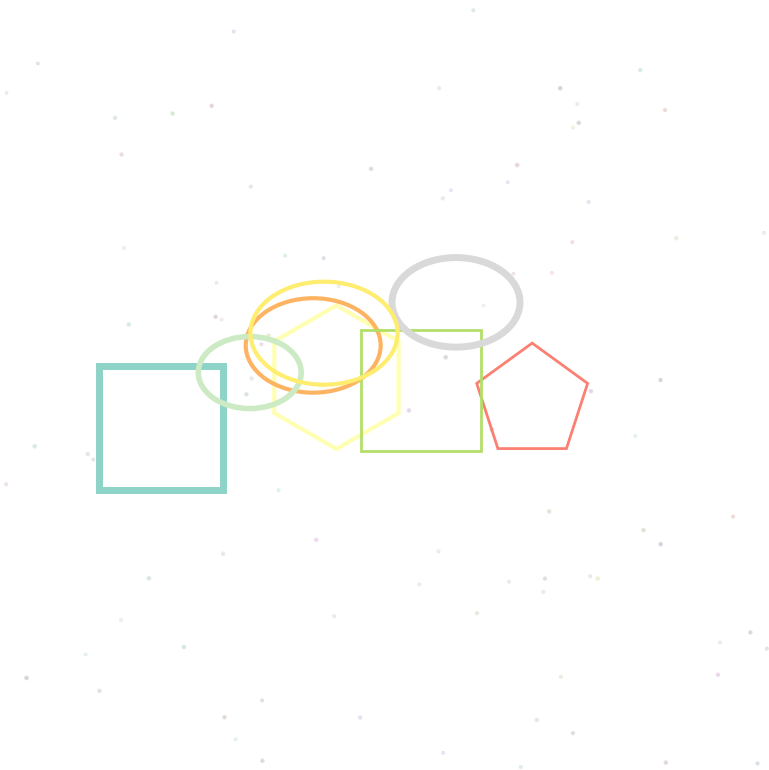[{"shape": "square", "thickness": 2.5, "radius": 0.4, "center": [0.209, 0.444]}, {"shape": "hexagon", "thickness": 1.5, "radius": 0.47, "center": [0.437, 0.51]}, {"shape": "pentagon", "thickness": 1, "radius": 0.38, "center": [0.691, 0.479]}, {"shape": "oval", "thickness": 1.5, "radius": 0.44, "center": [0.407, 0.551]}, {"shape": "square", "thickness": 1, "radius": 0.39, "center": [0.547, 0.493]}, {"shape": "oval", "thickness": 2.5, "radius": 0.42, "center": [0.592, 0.607]}, {"shape": "oval", "thickness": 2, "radius": 0.33, "center": [0.324, 0.516]}, {"shape": "oval", "thickness": 1.5, "radius": 0.48, "center": [0.421, 0.567]}]